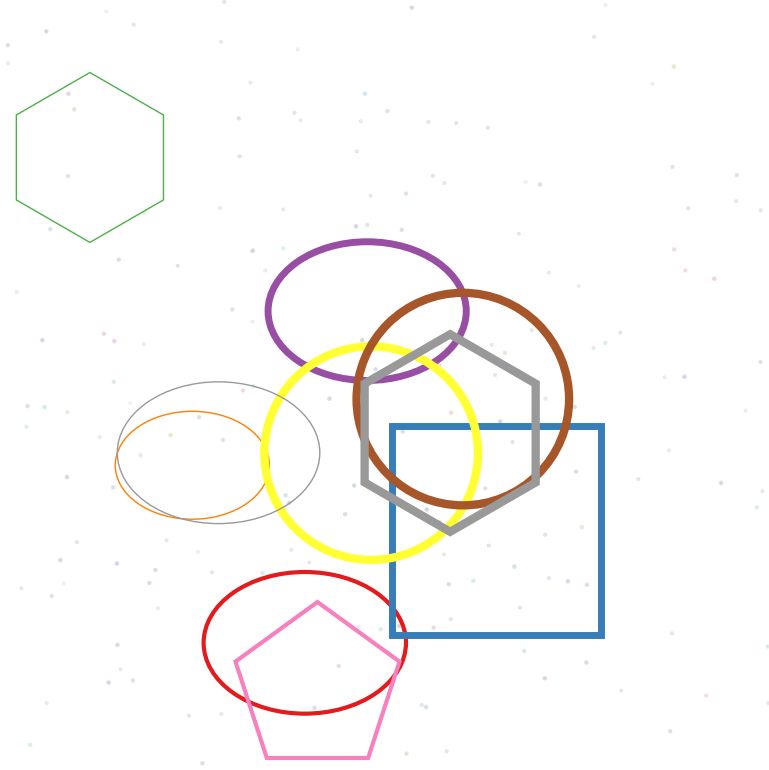[{"shape": "oval", "thickness": 1.5, "radius": 0.66, "center": [0.396, 0.165]}, {"shape": "square", "thickness": 2.5, "radius": 0.68, "center": [0.645, 0.311]}, {"shape": "hexagon", "thickness": 0.5, "radius": 0.55, "center": [0.117, 0.796]}, {"shape": "oval", "thickness": 2.5, "radius": 0.64, "center": [0.477, 0.596]}, {"shape": "oval", "thickness": 0.5, "radius": 0.5, "center": [0.25, 0.396]}, {"shape": "circle", "thickness": 3, "radius": 0.69, "center": [0.482, 0.411]}, {"shape": "circle", "thickness": 3, "radius": 0.69, "center": [0.601, 0.482]}, {"shape": "pentagon", "thickness": 1.5, "radius": 0.56, "center": [0.412, 0.106]}, {"shape": "hexagon", "thickness": 3, "radius": 0.64, "center": [0.585, 0.438]}, {"shape": "oval", "thickness": 0.5, "radius": 0.66, "center": [0.284, 0.412]}]